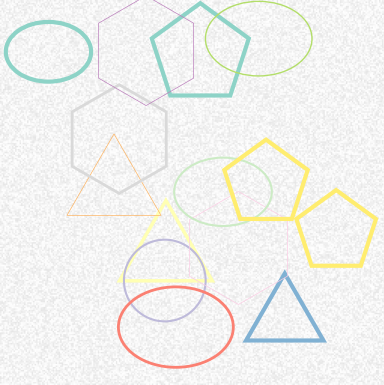[{"shape": "oval", "thickness": 3, "radius": 0.55, "center": [0.126, 0.865]}, {"shape": "pentagon", "thickness": 3, "radius": 0.66, "center": [0.52, 0.859]}, {"shape": "triangle", "thickness": 2.5, "radius": 0.7, "center": [0.431, 0.34]}, {"shape": "circle", "thickness": 1.5, "radius": 0.53, "center": [0.428, 0.271]}, {"shape": "oval", "thickness": 2, "radius": 0.75, "center": [0.457, 0.15]}, {"shape": "triangle", "thickness": 3, "radius": 0.58, "center": [0.74, 0.174]}, {"shape": "triangle", "thickness": 0.5, "radius": 0.71, "center": [0.296, 0.511]}, {"shape": "oval", "thickness": 1, "radius": 0.69, "center": [0.672, 0.9]}, {"shape": "hexagon", "thickness": 0.5, "radius": 0.73, "center": [0.619, 0.356]}, {"shape": "hexagon", "thickness": 2, "radius": 0.71, "center": [0.31, 0.639]}, {"shape": "hexagon", "thickness": 0.5, "radius": 0.71, "center": [0.379, 0.868]}, {"shape": "oval", "thickness": 1.5, "radius": 0.63, "center": [0.579, 0.502]}, {"shape": "pentagon", "thickness": 3, "radius": 0.54, "center": [0.873, 0.398]}, {"shape": "pentagon", "thickness": 3, "radius": 0.57, "center": [0.691, 0.523]}]